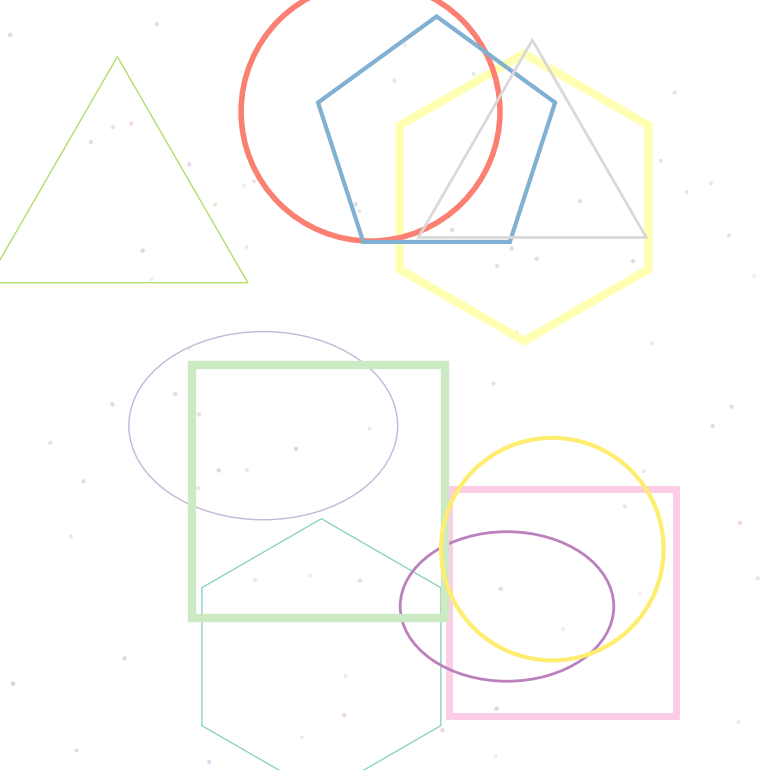[{"shape": "hexagon", "thickness": 0.5, "radius": 0.9, "center": [0.417, 0.147]}, {"shape": "hexagon", "thickness": 3, "radius": 0.93, "center": [0.681, 0.744]}, {"shape": "oval", "thickness": 0.5, "radius": 0.87, "center": [0.342, 0.447]}, {"shape": "circle", "thickness": 2, "radius": 0.84, "center": [0.481, 0.855]}, {"shape": "pentagon", "thickness": 1.5, "radius": 0.81, "center": [0.567, 0.817]}, {"shape": "triangle", "thickness": 0.5, "radius": 0.98, "center": [0.152, 0.731]}, {"shape": "square", "thickness": 2.5, "radius": 0.74, "center": [0.731, 0.218]}, {"shape": "triangle", "thickness": 1, "radius": 0.85, "center": [0.691, 0.777]}, {"shape": "oval", "thickness": 1, "radius": 0.69, "center": [0.658, 0.212]}, {"shape": "square", "thickness": 3, "radius": 0.82, "center": [0.414, 0.361]}, {"shape": "circle", "thickness": 1.5, "radius": 0.72, "center": [0.717, 0.287]}]